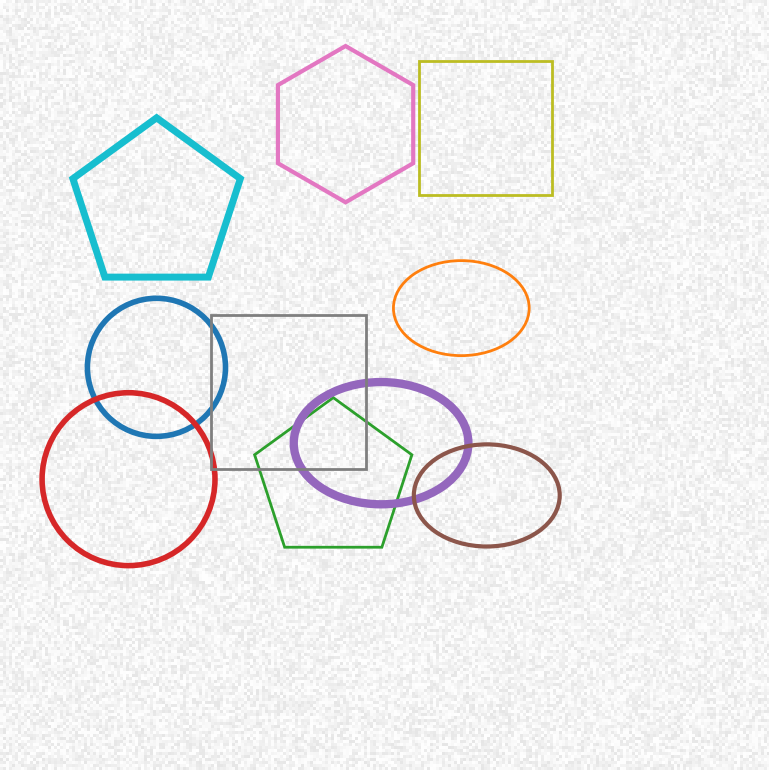[{"shape": "circle", "thickness": 2, "radius": 0.45, "center": [0.203, 0.523]}, {"shape": "oval", "thickness": 1, "radius": 0.44, "center": [0.599, 0.6]}, {"shape": "pentagon", "thickness": 1, "radius": 0.54, "center": [0.433, 0.376]}, {"shape": "circle", "thickness": 2, "radius": 0.56, "center": [0.167, 0.378]}, {"shape": "oval", "thickness": 3, "radius": 0.57, "center": [0.495, 0.424]}, {"shape": "oval", "thickness": 1.5, "radius": 0.47, "center": [0.632, 0.357]}, {"shape": "hexagon", "thickness": 1.5, "radius": 0.51, "center": [0.449, 0.839]}, {"shape": "square", "thickness": 1, "radius": 0.5, "center": [0.375, 0.491]}, {"shape": "square", "thickness": 1, "radius": 0.43, "center": [0.631, 0.833]}, {"shape": "pentagon", "thickness": 2.5, "radius": 0.57, "center": [0.203, 0.733]}]